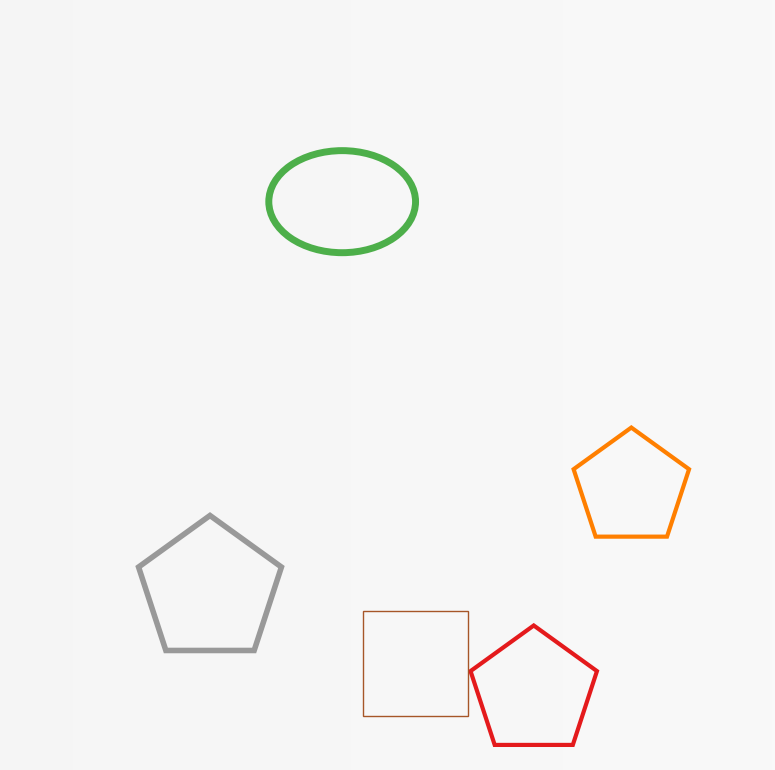[{"shape": "pentagon", "thickness": 1.5, "radius": 0.43, "center": [0.689, 0.102]}, {"shape": "oval", "thickness": 2.5, "radius": 0.47, "center": [0.442, 0.738]}, {"shape": "pentagon", "thickness": 1.5, "radius": 0.39, "center": [0.815, 0.366]}, {"shape": "square", "thickness": 0.5, "radius": 0.34, "center": [0.536, 0.138]}, {"shape": "pentagon", "thickness": 2, "radius": 0.48, "center": [0.271, 0.234]}]